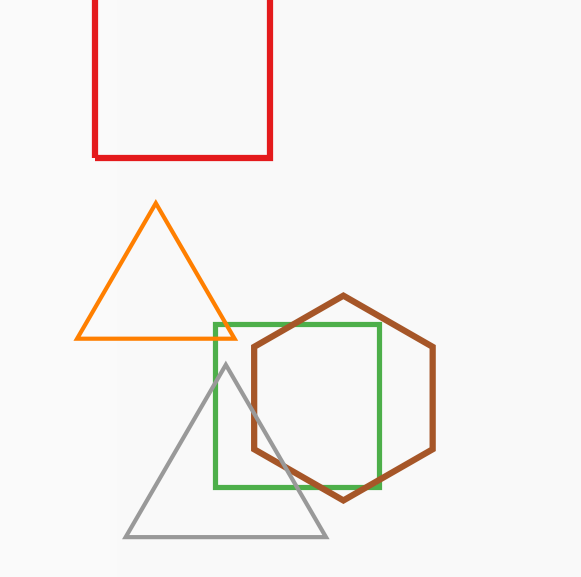[{"shape": "square", "thickness": 3, "radius": 0.75, "center": [0.314, 0.875]}, {"shape": "square", "thickness": 2.5, "radius": 0.7, "center": [0.511, 0.297]}, {"shape": "triangle", "thickness": 2, "radius": 0.78, "center": [0.268, 0.491]}, {"shape": "hexagon", "thickness": 3, "radius": 0.89, "center": [0.591, 0.31]}, {"shape": "triangle", "thickness": 2, "radius": 0.99, "center": [0.389, 0.169]}]